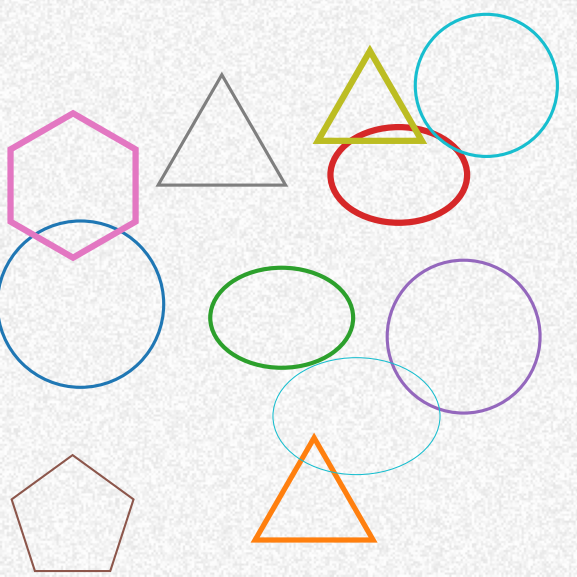[{"shape": "circle", "thickness": 1.5, "radius": 0.72, "center": [0.139, 0.472]}, {"shape": "triangle", "thickness": 2.5, "radius": 0.59, "center": [0.544, 0.123]}, {"shape": "oval", "thickness": 2, "radius": 0.62, "center": [0.488, 0.449]}, {"shape": "oval", "thickness": 3, "radius": 0.59, "center": [0.691, 0.696]}, {"shape": "circle", "thickness": 1.5, "radius": 0.66, "center": [0.803, 0.416]}, {"shape": "pentagon", "thickness": 1, "radius": 0.55, "center": [0.126, 0.1]}, {"shape": "hexagon", "thickness": 3, "radius": 0.63, "center": [0.127, 0.678]}, {"shape": "triangle", "thickness": 1.5, "radius": 0.64, "center": [0.384, 0.742]}, {"shape": "triangle", "thickness": 3, "radius": 0.52, "center": [0.641, 0.807]}, {"shape": "oval", "thickness": 0.5, "radius": 0.72, "center": [0.617, 0.279]}, {"shape": "circle", "thickness": 1.5, "radius": 0.62, "center": [0.842, 0.851]}]